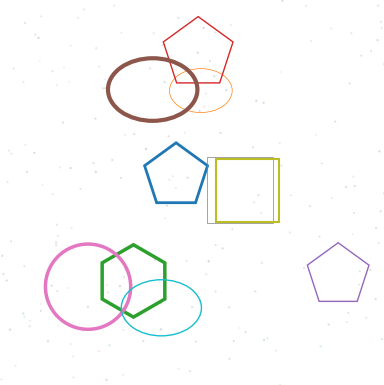[{"shape": "pentagon", "thickness": 2, "radius": 0.43, "center": [0.457, 0.543]}, {"shape": "oval", "thickness": 0.5, "radius": 0.41, "center": [0.522, 0.765]}, {"shape": "hexagon", "thickness": 2.5, "radius": 0.47, "center": [0.347, 0.27]}, {"shape": "pentagon", "thickness": 1, "radius": 0.48, "center": [0.515, 0.862]}, {"shape": "pentagon", "thickness": 1, "radius": 0.42, "center": [0.878, 0.285]}, {"shape": "oval", "thickness": 3, "radius": 0.58, "center": [0.397, 0.767]}, {"shape": "circle", "thickness": 2.5, "radius": 0.55, "center": [0.229, 0.255]}, {"shape": "square", "thickness": 0.5, "radius": 0.43, "center": [0.622, 0.506]}, {"shape": "square", "thickness": 1.5, "radius": 0.41, "center": [0.643, 0.506]}, {"shape": "oval", "thickness": 1, "radius": 0.52, "center": [0.419, 0.201]}]